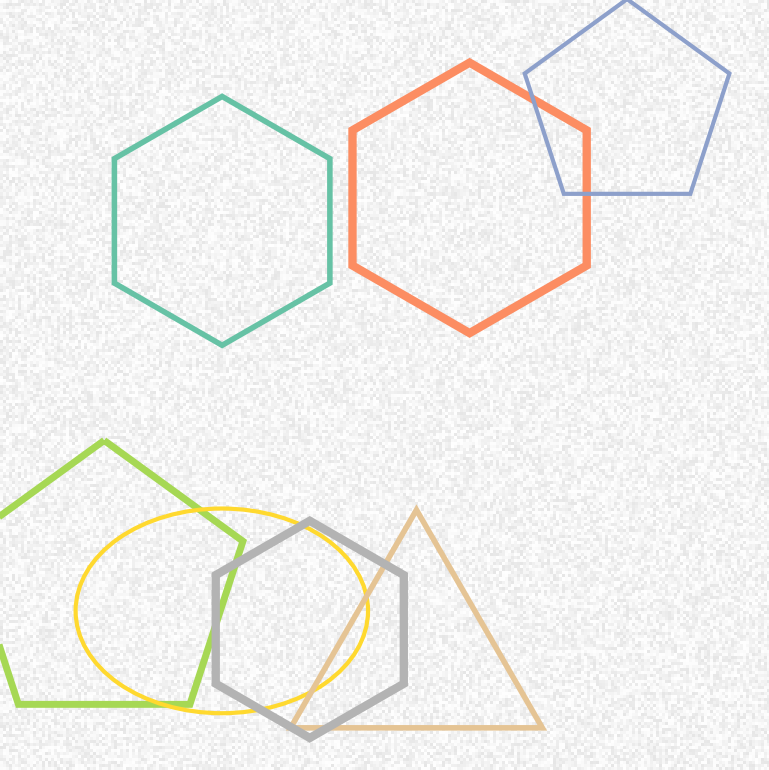[{"shape": "hexagon", "thickness": 2, "radius": 0.81, "center": [0.288, 0.713]}, {"shape": "hexagon", "thickness": 3, "radius": 0.88, "center": [0.61, 0.743]}, {"shape": "pentagon", "thickness": 1.5, "radius": 0.7, "center": [0.814, 0.861]}, {"shape": "pentagon", "thickness": 2.5, "radius": 0.95, "center": [0.135, 0.239]}, {"shape": "oval", "thickness": 1.5, "radius": 0.95, "center": [0.288, 0.207]}, {"shape": "triangle", "thickness": 2, "radius": 0.94, "center": [0.541, 0.149]}, {"shape": "hexagon", "thickness": 3, "radius": 0.71, "center": [0.402, 0.183]}]